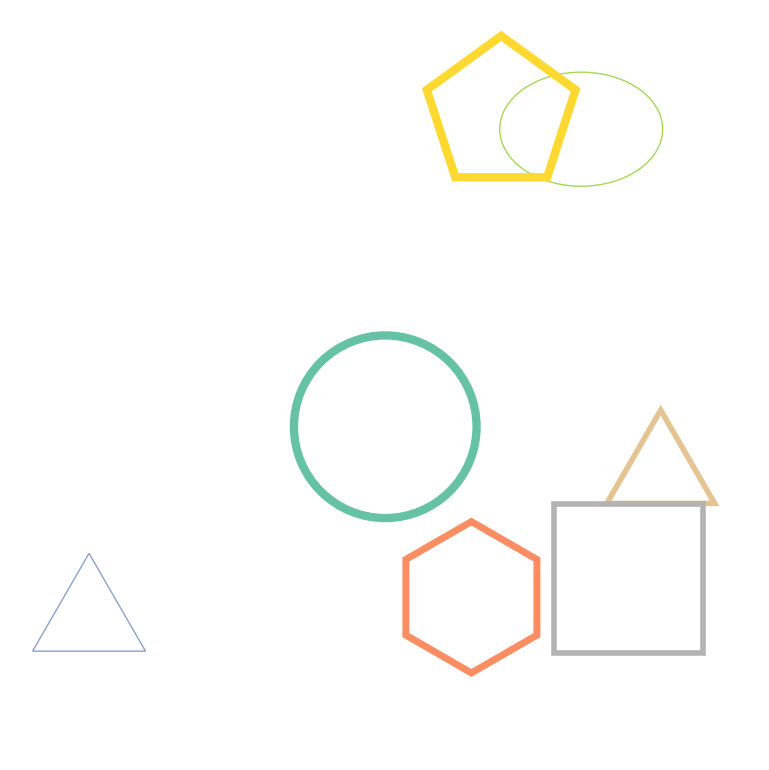[{"shape": "circle", "thickness": 3, "radius": 0.59, "center": [0.5, 0.446]}, {"shape": "hexagon", "thickness": 2.5, "radius": 0.49, "center": [0.612, 0.224]}, {"shape": "triangle", "thickness": 0.5, "radius": 0.42, "center": [0.116, 0.197]}, {"shape": "oval", "thickness": 0.5, "radius": 0.53, "center": [0.755, 0.832]}, {"shape": "pentagon", "thickness": 3, "radius": 0.51, "center": [0.651, 0.852]}, {"shape": "triangle", "thickness": 2, "radius": 0.4, "center": [0.858, 0.387]}, {"shape": "square", "thickness": 2, "radius": 0.48, "center": [0.816, 0.249]}]